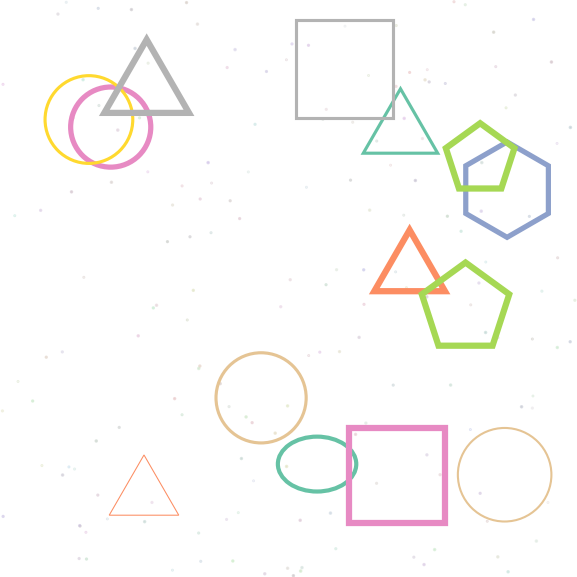[{"shape": "triangle", "thickness": 1.5, "radius": 0.37, "center": [0.693, 0.771]}, {"shape": "oval", "thickness": 2, "radius": 0.34, "center": [0.549, 0.196]}, {"shape": "triangle", "thickness": 0.5, "radius": 0.35, "center": [0.249, 0.142]}, {"shape": "triangle", "thickness": 3, "radius": 0.35, "center": [0.709, 0.53]}, {"shape": "hexagon", "thickness": 2.5, "radius": 0.41, "center": [0.878, 0.671]}, {"shape": "circle", "thickness": 2.5, "radius": 0.35, "center": [0.192, 0.779]}, {"shape": "square", "thickness": 3, "radius": 0.41, "center": [0.688, 0.176]}, {"shape": "pentagon", "thickness": 3, "radius": 0.4, "center": [0.806, 0.465]}, {"shape": "pentagon", "thickness": 3, "radius": 0.31, "center": [0.831, 0.723]}, {"shape": "circle", "thickness": 1.5, "radius": 0.38, "center": [0.154, 0.792]}, {"shape": "circle", "thickness": 1, "radius": 0.4, "center": [0.874, 0.177]}, {"shape": "circle", "thickness": 1.5, "radius": 0.39, "center": [0.452, 0.31]}, {"shape": "triangle", "thickness": 3, "radius": 0.42, "center": [0.254, 0.846]}, {"shape": "square", "thickness": 1.5, "radius": 0.42, "center": [0.597, 0.879]}]